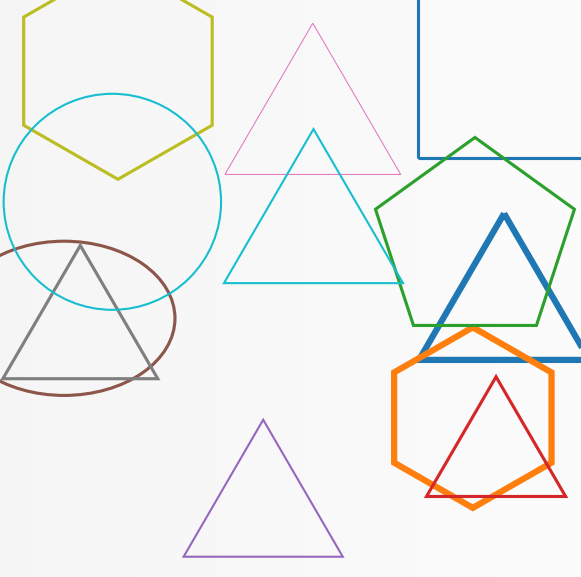[{"shape": "triangle", "thickness": 3, "radius": 0.85, "center": [0.867, 0.46]}, {"shape": "square", "thickness": 1.5, "radius": 0.72, "center": [0.863, 0.869]}, {"shape": "hexagon", "thickness": 3, "radius": 0.78, "center": [0.813, 0.276]}, {"shape": "pentagon", "thickness": 1.5, "radius": 0.9, "center": [0.817, 0.581]}, {"shape": "triangle", "thickness": 1.5, "radius": 0.69, "center": [0.853, 0.209]}, {"shape": "triangle", "thickness": 1, "radius": 0.79, "center": [0.453, 0.114]}, {"shape": "oval", "thickness": 1.5, "radius": 0.95, "center": [0.11, 0.448]}, {"shape": "triangle", "thickness": 0.5, "radius": 0.87, "center": [0.538, 0.784]}, {"shape": "triangle", "thickness": 1.5, "radius": 0.77, "center": [0.138, 0.42]}, {"shape": "hexagon", "thickness": 1.5, "radius": 0.94, "center": [0.203, 0.876]}, {"shape": "triangle", "thickness": 1, "radius": 0.89, "center": [0.539, 0.598]}, {"shape": "circle", "thickness": 1, "radius": 0.94, "center": [0.193, 0.65]}]